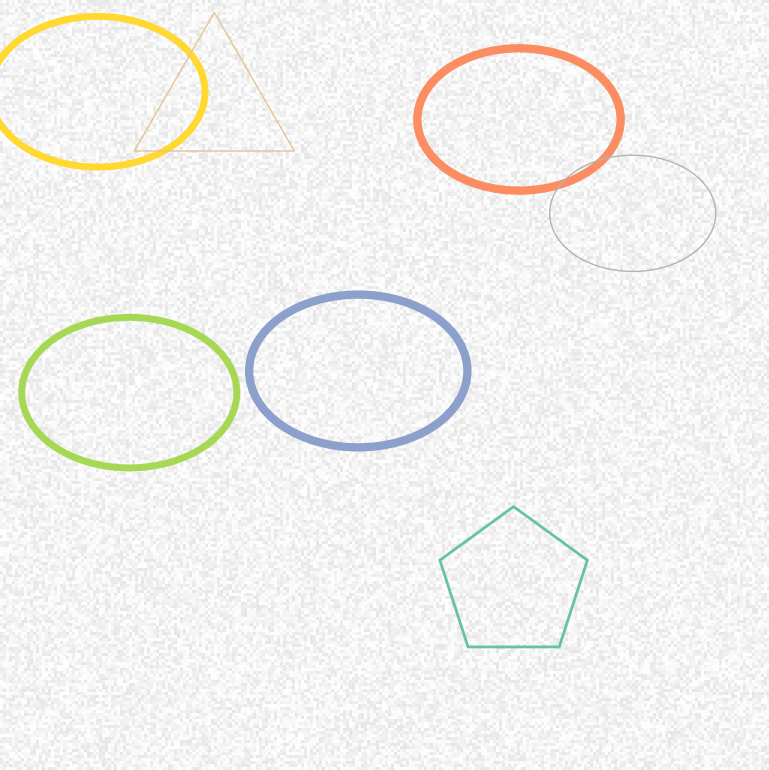[{"shape": "pentagon", "thickness": 1, "radius": 0.5, "center": [0.667, 0.241]}, {"shape": "oval", "thickness": 3, "radius": 0.66, "center": [0.674, 0.845]}, {"shape": "oval", "thickness": 3, "radius": 0.71, "center": [0.465, 0.518]}, {"shape": "oval", "thickness": 2.5, "radius": 0.7, "center": [0.168, 0.49]}, {"shape": "oval", "thickness": 2.5, "radius": 0.7, "center": [0.127, 0.881]}, {"shape": "triangle", "thickness": 0.5, "radius": 0.6, "center": [0.278, 0.864]}, {"shape": "oval", "thickness": 0.5, "radius": 0.54, "center": [0.822, 0.723]}]